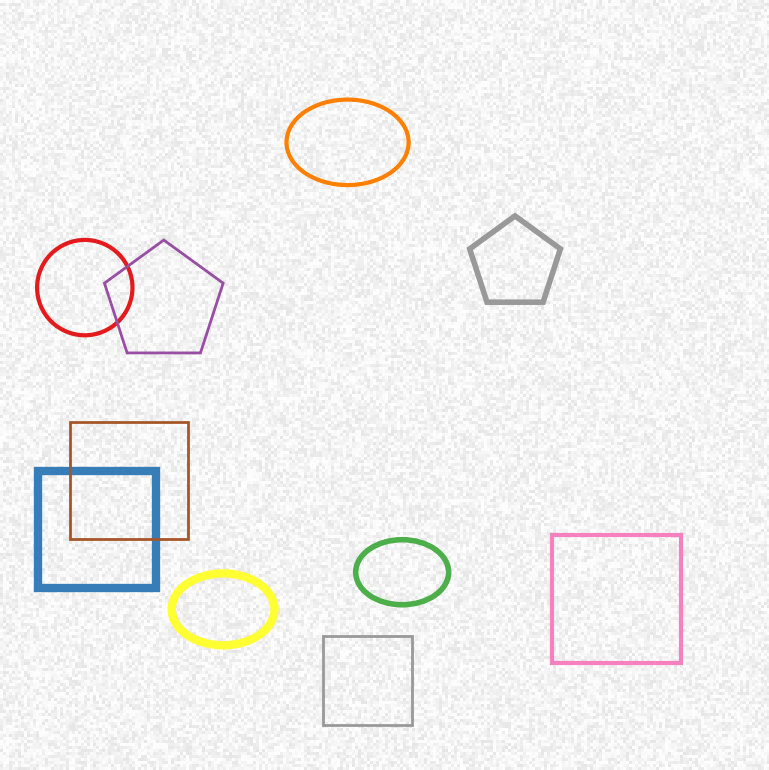[{"shape": "circle", "thickness": 1.5, "radius": 0.31, "center": [0.11, 0.626]}, {"shape": "square", "thickness": 3, "radius": 0.38, "center": [0.126, 0.312]}, {"shape": "oval", "thickness": 2, "radius": 0.3, "center": [0.522, 0.257]}, {"shape": "pentagon", "thickness": 1, "radius": 0.41, "center": [0.213, 0.607]}, {"shape": "oval", "thickness": 1.5, "radius": 0.4, "center": [0.451, 0.815]}, {"shape": "oval", "thickness": 3, "radius": 0.33, "center": [0.29, 0.209]}, {"shape": "square", "thickness": 1, "radius": 0.38, "center": [0.167, 0.376]}, {"shape": "square", "thickness": 1.5, "radius": 0.42, "center": [0.801, 0.222]}, {"shape": "square", "thickness": 1, "radius": 0.29, "center": [0.477, 0.117]}, {"shape": "pentagon", "thickness": 2, "radius": 0.31, "center": [0.669, 0.658]}]